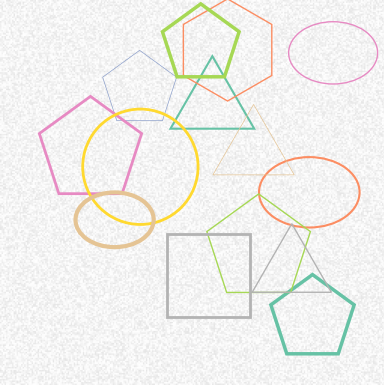[{"shape": "triangle", "thickness": 1.5, "radius": 0.63, "center": [0.552, 0.729]}, {"shape": "pentagon", "thickness": 2.5, "radius": 0.57, "center": [0.812, 0.173]}, {"shape": "oval", "thickness": 1.5, "radius": 0.65, "center": [0.803, 0.501]}, {"shape": "hexagon", "thickness": 1, "radius": 0.66, "center": [0.591, 0.87]}, {"shape": "pentagon", "thickness": 0.5, "radius": 0.5, "center": [0.363, 0.768]}, {"shape": "oval", "thickness": 1, "radius": 0.58, "center": [0.865, 0.863]}, {"shape": "pentagon", "thickness": 2, "radius": 0.7, "center": [0.235, 0.61]}, {"shape": "pentagon", "thickness": 2.5, "radius": 0.52, "center": [0.522, 0.885]}, {"shape": "pentagon", "thickness": 1, "radius": 0.71, "center": [0.672, 0.355]}, {"shape": "circle", "thickness": 2, "radius": 0.75, "center": [0.365, 0.567]}, {"shape": "triangle", "thickness": 0.5, "radius": 0.61, "center": [0.659, 0.607]}, {"shape": "oval", "thickness": 3, "radius": 0.51, "center": [0.298, 0.429]}, {"shape": "square", "thickness": 2, "radius": 0.54, "center": [0.541, 0.285]}, {"shape": "triangle", "thickness": 1, "radius": 0.59, "center": [0.758, 0.3]}]